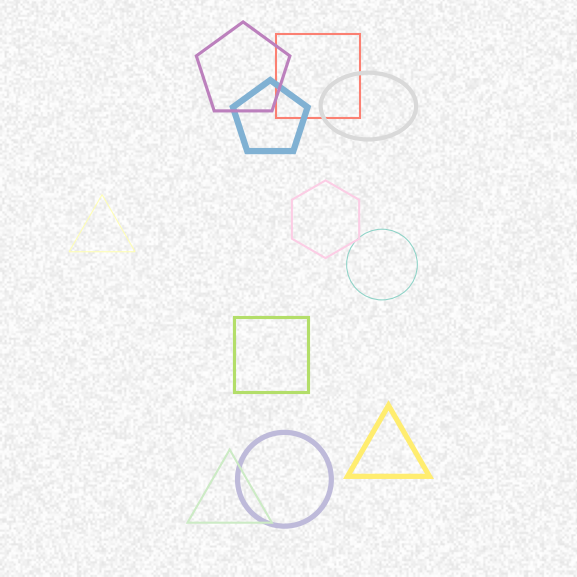[{"shape": "circle", "thickness": 0.5, "radius": 0.31, "center": [0.661, 0.541]}, {"shape": "triangle", "thickness": 0.5, "radius": 0.33, "center": [0.177, 0.596]}, {"shape": "circle", "thickness": 2.5, "radius": 0.41, "center": [0.493, 0.169]}, {"shape": "square", "thickness": 1, "radius": 0.36, "center": [0.55, 0.867]}, {"shape": "pentagon", "thickness": 3, "radius": 0.34, "center": [0.468, 0.793]}, {"shape": "square", "thickness": 1.5, "radius": 0.32, "center": [0.47, 0.385]}, {"shape": "hexagon", "thickness": 1, "radius": 0.34, "center": [0.564, 0.619]}, {"shape": "oval", "thickness": 2, "radius": 0.41, "center": [0.638, 0.815]}, {"shape": "pentagon", "thickness": 1.5, "radius": 0.43, "center": [0.421, 0.876]}, {"shape": "triangle", "thickness": 1, "radius": 0.42, "center": [0.398, 0.136]}, {"shape": "triangle", "thickness": 2.5, "radius": 0.41, "center": [0.673, 0.215]}]